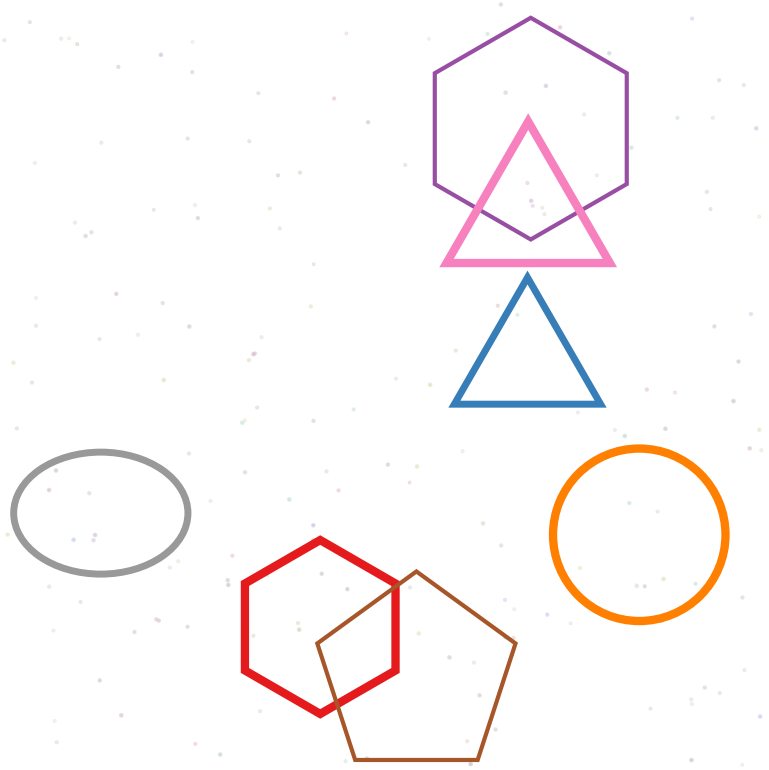[{"shape": "hexagon", "thickness": 3, "radius": 0.56, "center": [0.416, 0.186]}, {"shape": "triangle", "thickness": 2.5, "radius": 0.55, "center": [0.685, 0.53]}, {"shape": "hexagon", "thickness": 1.5, "radius": 0.72, "center": [0.689, 0.833]}, {"shape": "circle", "thickness": 3, "radius": 0.56, "center": [0.83, 0.305]}, {"shape": "pentagon", "thickness": 1.5, "radius": 0.68, "center": [0.541, 0.123]}, {"shape": "triangle", "thickness": 3, "radius": 0.61, "center": [0.686, 0.72]}, {"shape": "oval", "thickness": 2.5, "radius": 0.57, "center": [0.131, 0.334]}]